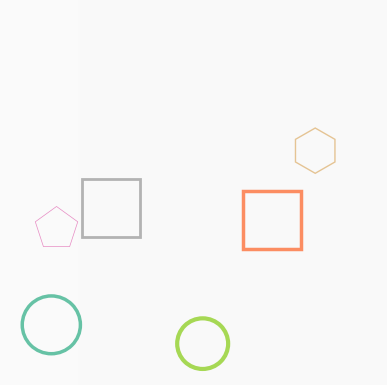[{"shape": "circle", "thickness": 2.5, "radius": 0.38, "center": [0.132, 0.156]}, {"shape": "square", "thickness": 2.5, "radius": 0.38, "center": [0.702, 0.43]}, {"shape": "pentagon", "thickness": 0.5, "radius": 0.29, "center": [0.146, 0.406]}, {"shape": "circle", "thickness": 3, "radius": 0.33, "center": [0.523, 0.107]}, {"shape": "hexagon", "thickness": 1, "radius": 0.29, "center": [0.813, 0.609]}, {"shape": "square", "thickness": 2, "radius": 0.37, "center": [0.286, 0.459]}]